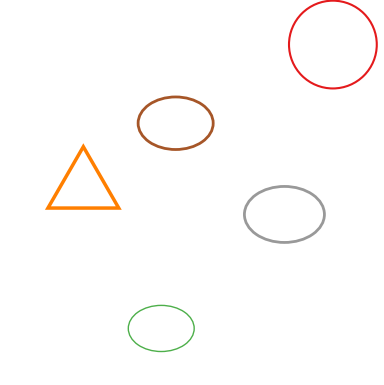[{"shape": "circle", "thickness": 1.5, "radius": 0.57, "center": [0.865, 0.884]}, {"shape": "oval", "thickness": 1, "radius": 0.43, "center": [0.419, 0.147]}, {"shape": "triangle", "thickness": 2.5, "radius": 0.53, "center": [0.216, 0.513]}, {"shape": "oval", "thickness": 2, "radius": 0.49, "center": [0.456, 0.68]}, {"shape": "oval", "thickness": 2, "radius": 0.52, "center": [0.739, 0.443]}]